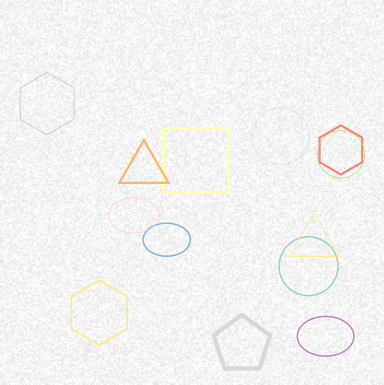[{"shape": "circle", "thickness": 1, "radius": 0.38, "center": [0.801, 0.308]}, {"shape": "square", "thickness": 2, "radius": 0.42, "center": [0.507, 0.584]}, {"shape": "hexagon", "thickness": 0.5, "radius": 0.4, "center": [0.122, 0.731]}, {"shape": "hexagon", "thickness": 1.5, "radius": 0.32, "center": [0.885, 0.611]}, {"shape": "oval", "thickness": 1, "radius": 0.31, "center": [0.433, 0.377]}, {"shape": "triangle", "thickness": 1.5, "radius": 0.37, "center": [0.374, 0.562]}, {"shape": "circle", "thickness": 0.5, "radius": 0.31, "center": [0.886, 0.599]}, {"shape": "oval", "thickness": 0.5, "radius": 0.33, "center": [0.348, 0.441]}, {"shape": "pentagon", "thickness": 3, "radius": 0.39, "center": [0.628, 0.105]}, {"shape": "oval", "thickness": 1, "radius": 0.37, "center": [0.846, 0.126]}, {"shape": "circle", "thickness": 0.5, "radius": 0.37, "center": [0.73, 0.646]}, {"shape": "hexagon", "thickness": 1, "radius": 0.42, "center": [0.258, 0.188]}, {"shape": "triangle", "thickness": 0.5, "radius": 0.38, "center": [0.816, 0.372]}]